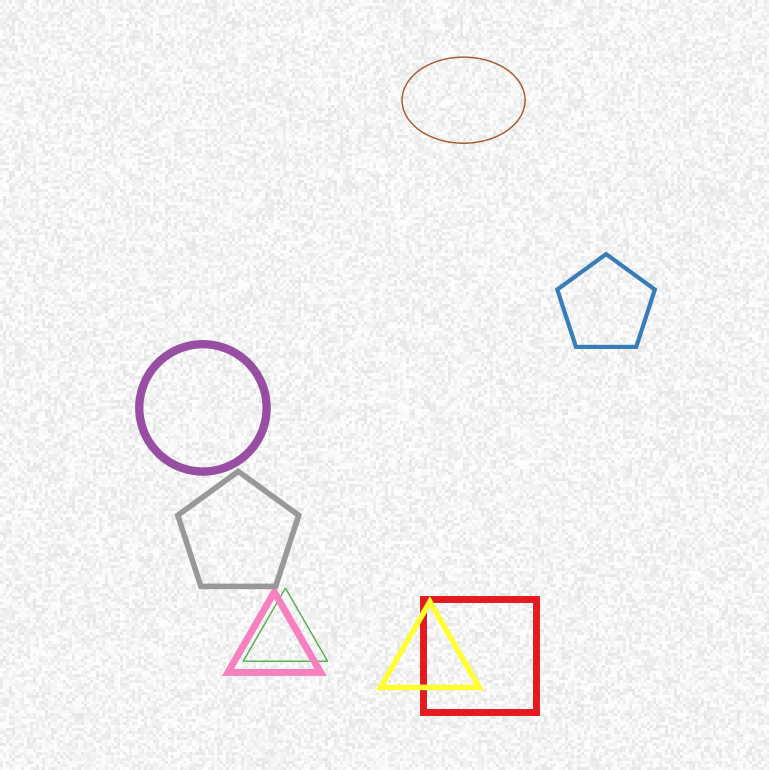[{"shape": "square", "thickness": 2.5, "radius": 0.37, "center": [0.623, 0.148]}, {"shape": "pentagon", "thickness": 1.5, "radius": 0.33, "center": [0.787, 0.603]}, {"shape": "triangle", "thickness": 0.5, "radius": 0.32, "center": [0.371, 0.173]}, {"shape": "circle", "thickness": 3, "radius": 0.41, "center": [0.264, 0.47]}, {"shape": "triangle", "thickness": 2, "radius": 0.37, "center": [0.558, 0.144]}, {"shape": "oval", "thickness": 0.5, "radius": 0.4, "center": [0.602, 0.87]}, {"shape": "triangle", "thickness": 2.5, "radius": 0.35, "center": [0.356, 0.161]}, {"shape": "pentagon", "thickness": 2, "radius": 0.41, "center": [0.309, 0.305]}]